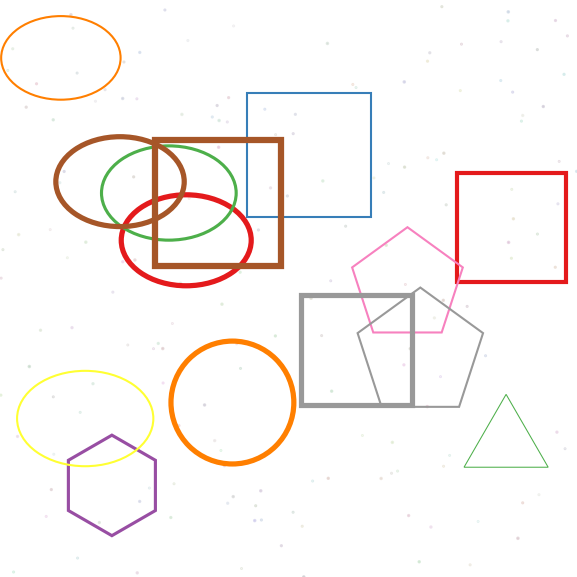[{"shape": "oval", "thickness": 2.5, "radius": 0.56, "center": [0.322, 0.583]}, {"shape": "square", "thickness": 2, "radius": 0.47, "center": [0.886, 0.605]}, {"shape": "square", "thickness": 1, "radius": 0.54, "center": [0.535, 0.731]}, {"shape": "oval", "thickness": 1.5, "radius": 0.58, "center": [0.292, 0.665]}, {"shape": "triangle", "thickness": 0.5, "radius": 0.42, "center": [0.876, 0.232]}, {"shape": "hexagon", "thickness": 1.5, "radius": 0.43, "center": [0.194, 0.159]}, {"shape": "circle", "thickness": 2.5, "radius": 0.53, "center": [0.402, 0.302]}, {"shape": "oval", "thickness": 1, "radius": 0.52, "center": [0.105, 0.899]}, {"shape": "oval", "thickness": 1, "radius": 0.59, "center": [0.148, 0.274]}, {"shape": "oval", "thickness": 2.5, "radius": 0.56, "center": [0.208, 0.685]}, {"shape": "square", "thickness": 3, "radius": 0.55, "center": [0.377, 0.648]}, {"shape": "pentagon", "thickness": 1, "radius": 0.5, "center": [0.706, 0.505]}, {"shape": "pentagon", "thickness": 1, "radius": 0.57, "center": [0.728, 0.387]}, {"shape": "square", "thickness": 2.5, "radius": 0.48, "center": [0.617, 0.393]}]